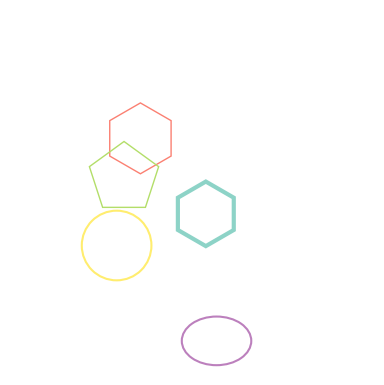[{"shape": "hexagon", "thickness": 3, "radius": 0.42, "center": [0.535, 0.445]}, {"shape": "hexagon", "thickness": 1, "radius": 0.46, "center": [0.365, 0.641]}, {"shape": "pentagon", "thickness": 1, "radius": 0.47, "center": [0.322, 0.538]}, {"shape": "oval", "thickness": 1.5, "radius": 0.45, "center": [0.562, 0.115]}, {"shape": "circle", "thickness": 1.5, "radius": 0.45, "center": [0.303, 0.362]}]